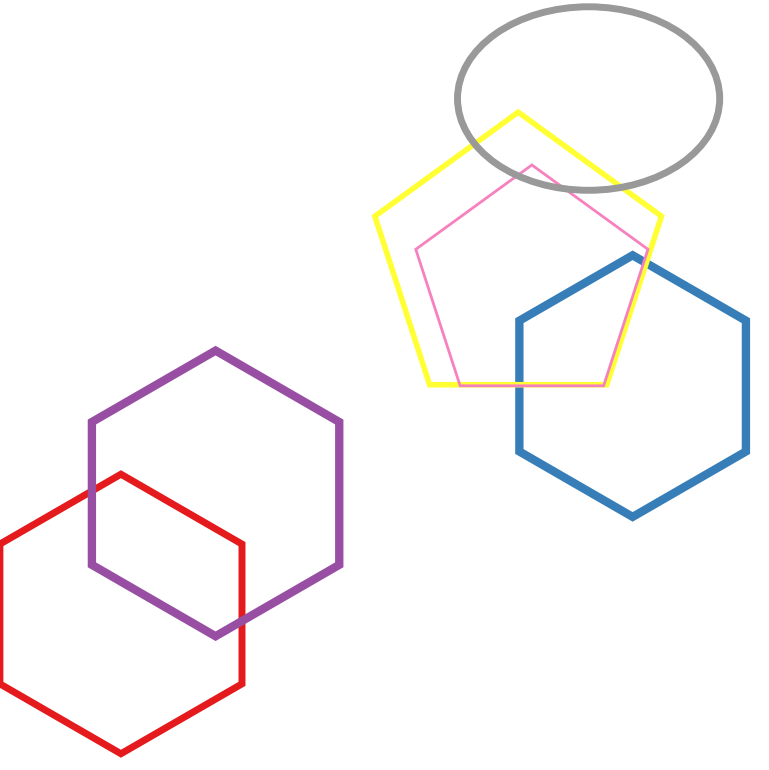[{"shape": "hexagon", "thickness": 2.5, "radius": 0.91, "center": [0.157, 0.203]}, {"shape": "hexagon", "thickness": 3, "radius": 0.85, "center": [0.822, 0.499]}, {"shape": "hexagon", "thickness": 3, "radius": 0.93, "center": [0.28, 0.359]}, {"shape": "pentagon", "thickness": 2, "radius": 0.98, "center": [0.673, 0.659]}, {"shape": "pentagon", "thickness": 1, "radius": 0.79, "center": [0.691, 0.627]}, {"shape": "oval", "thickness": 2.5, "radius": 0.85, "center": [0.764, 0.872]}]